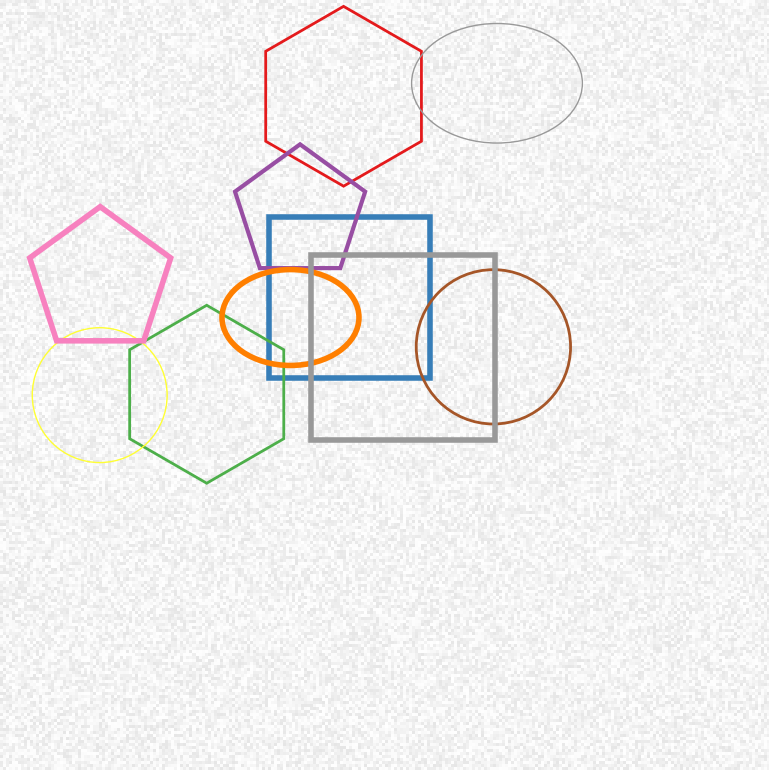[{"shape": "hexagon", "thickness": 1, "radius": 0.58, "center": [0.446, 0.875]}, {"shape": "square", "thickness": 2, "radius": 0.52, "center": [0.454, 0.614]}, {"shape": "hexagon", "thickness": 1, "radius": 0.58, "center": [0.268, 0.488]}, {"shape": "pentagon", "thickness": 1.5, "radius": 0.44, "center": [0.39, 0.724]}, {"shape": "oval", "thickness": 2, "radius": 0.44, "center": [0.377, 0.588]}, {"shape": "circle", "thickness": 0.5, "radius": 0.44, "center": [0.129, 0.487]}, {"shape": "circle", "thickness": 1, "radius": 0.5, "center": [0.641, 0.55]}, {"shape": "pentagon", "thickness": 2, "radius": 0.48, "center": [0.13, 0.635]}, {"shape": "oval", "thickness": 0.5, "radius": 0.55, "center": [0.645, 0.892]}, {"shape": "square", "thickness": 2, "radius": 0.6, "center": [0.524, 0.549]}]